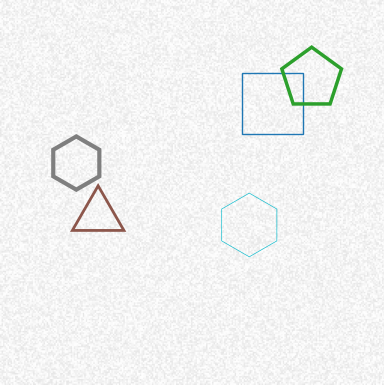[{"shape": "square", "thickness": 1, "radius": 0.39, "center": [0.707, 0.731]}, {"shape": "pentagon", "thickness": 2.5, "radius": 0.41, "center": [0.81, 0.796]}, {"shape": "triangle", "thickness": 2, "radius": 0.39, "center": [0.255, 0.44]}, {"shape": "hexagon", "thickness": 3, "radius": 0.35, "center": [0.198, 0.576]}, {"shape": "hexagon", "thickness": 0.5, "radius": 0.41, "center": [0.647, 0.416]}]